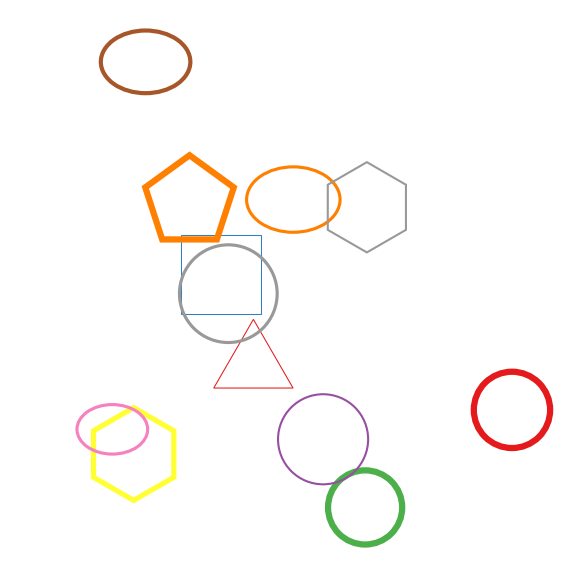[{"shape": "triangle", "thickness": 0.5, "radius": 0.4, "center": [0.439, 0.367]}, {"shape": "circle", "thickness": 3, "radius": 0.33, "center": [0.887, 0.289]}, {"shape": "square", "thickness": 0.5, "radius": 0.34, "center": [0.383, 0.524]}, {"shape": "circle", "thickness": 3, "radius": 0.32, "center": [0.632, 0.12]}, {"shape": "circle", "thickness": 1, "radius": 0.39, "center": [0.559, 0.238]}, {"shape": "pentagon", "thickness": 3, "radius": 0.4, "center": [0.328, 0.65]}, {"shape": "oval", "thickness": 1.5, "radius": 0.4, "center": [0.508, 0.654]}, {"shape": "hexagon", "thickness": 2.5, "radius": 0.4, "center": [0.231, 0.213]}, {"shape": "oval", "thickness": 2, "radius": 0.39, "center": [0.252, 0.892]}, {"shape": "oval", "thickness": 1.5, "radius": 0.31, "center": [0.195, 0.256]}, {"shape": "circle", "thickness": 1.5, "radius": 0.42, "center": [0.395, 0.491]}, {"shape": "hexagon", "thickness": 1, "radius": 0.39, "center": [0.635, 0.64]}]